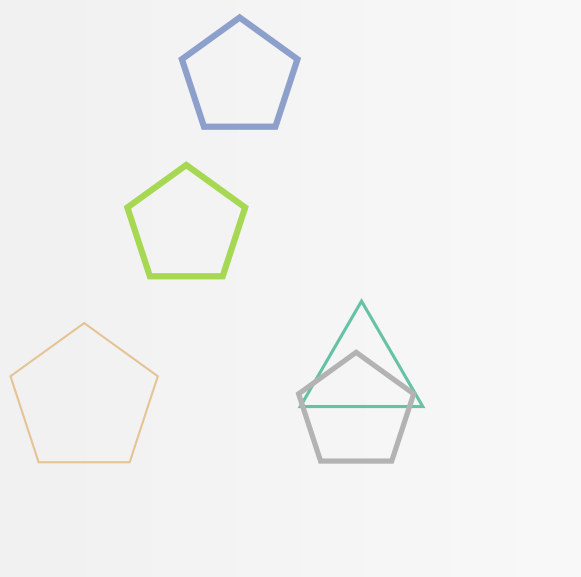[{"shape": "triangle", "thickness": 1.5, "radius": 0.61, "center": [0.622, 0.356]}, {"shape": "pentagon", "thickness": 3, "radius": 0.52, "center": [0.412, 0.864]}, {"shape": "pentagon", "thickness": 3, "radius": 0.53, "center": [0.32, 0.607]}, {"shape": "pentagon", "thickness": 1, "radius": 0.67, "center": [0.145, 0.306]}, {"shape": "pentagon", "thickness": 2.5, "radius": 0.52, "center": [0.613, 0.285]}]